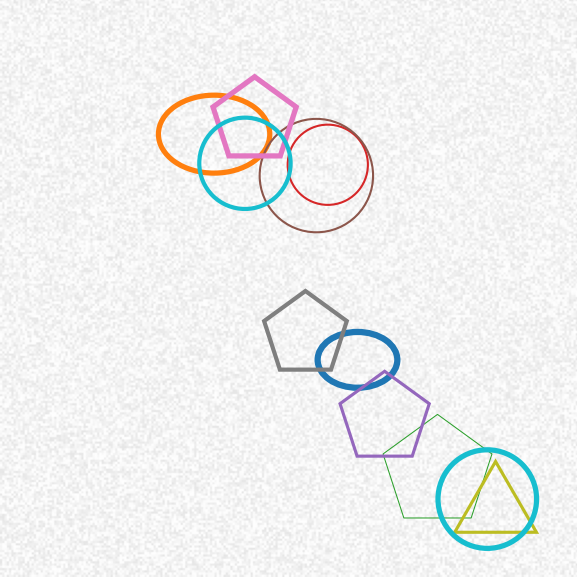[{"shape": "oval", "thickness": 3, "radius": 0.35, "center": [0.619, 0.376]}, {"shape": "oval", "thickness": 2.5, "radius": 0.48, "center": [0.371, 0.767]}, {"shape": "pentagon", "thickness": 0.5, "radius": 0.5, "center": [0.758, 0.182]}, {"shape": "circle", "thickness": 1, "radius": 0.35, "center": [0.568, 0.714]}, {"shape": "pentagon", "thickness": 1.5, "radius": 0.41, "center": [0.666, 0.275]}, {"shape": "circle", "thickness": 1, "radius": 0.49, "center": [0.548, 0.695]}, {"shape": "pentagon", "thickness": 2.5, "radius": 0.38, "center": [0.441, 0.79]}, {"shape": "pentagon", "thickness": 2, "radius": 0.38, "center": [0.529, 0.42]}, {"shape": "triangle", "thickness": 1.5, "radius": 0.41, "center": [0.858, 0.118]}, {"shape": "circle", "thickness": 2, "radius": 0.4, "center": [0.424, 0.716]}, {"shape": "circle", "thickness": 2.5, "radius": 0.43, "center": [0.844, 0.135]}]